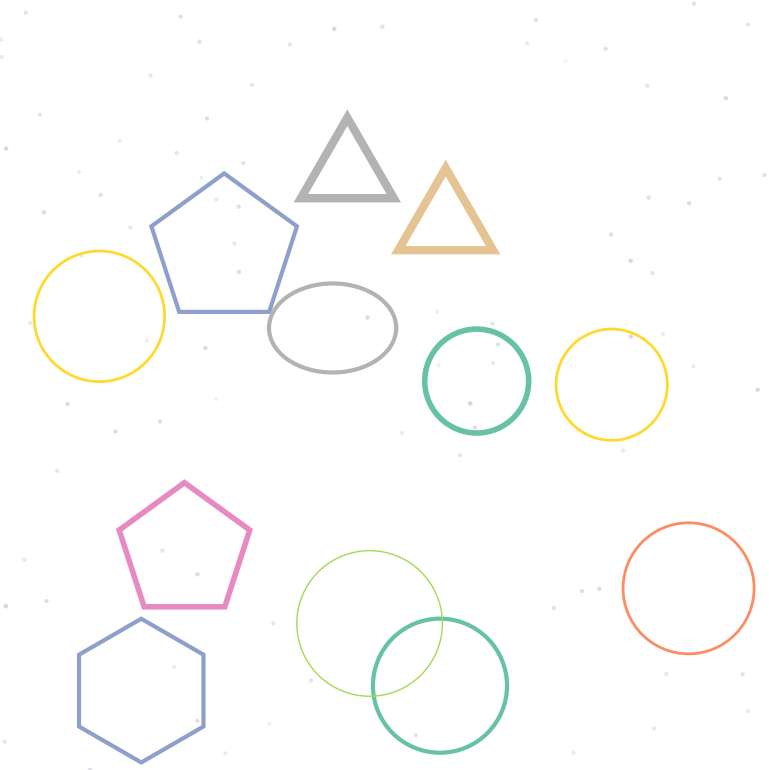[{"shape": "circle", "thickness": 2, "radius": 0.34, "center": [0.619, 0.505]}, {"shape": "circle", "thickness": 1.5, "radius": 0.44, "center": [0.571, 0.109]}, {"shape": "circle", "thickness": 1, "radius": 0.43, "center": [0.894, 0.236]}, {"shape": "pentagon", "thickness": 1.5, "radius": 0.5, "center": [0.291, 0.675]}, {"shape": "hexagon", "thickness": 1.5, "radius": 0.47, "center": [0.183, 0.103]}, {"shape": "pentagon", "thickness": 2, "radius": 0.45, "center": [0.24, 0.284]}, {"shape": "circle", "thickness": 0.5, "radius": 0.47, "center": [0.48, 0.19]}, {"shape": "circle", "thickness": 1, "radius": 0.36, "center": [0.794, 0.5]}, {"shape": "circle", "thickness": 1, "radius": 0.42, "center": [0.129, 0.589]}, {"shape": "triangle", "thickness": 3, "radius": 0.36, "center": [0.579, 0.711]}, {"shape": "triangle", "thickness": 3, "radius": 0.35, "center": [0.451, 0.777]}, {"shape": "oval", "thickness": 1.5, "radius": 0.41, "center": [0.432, 0.574]}]